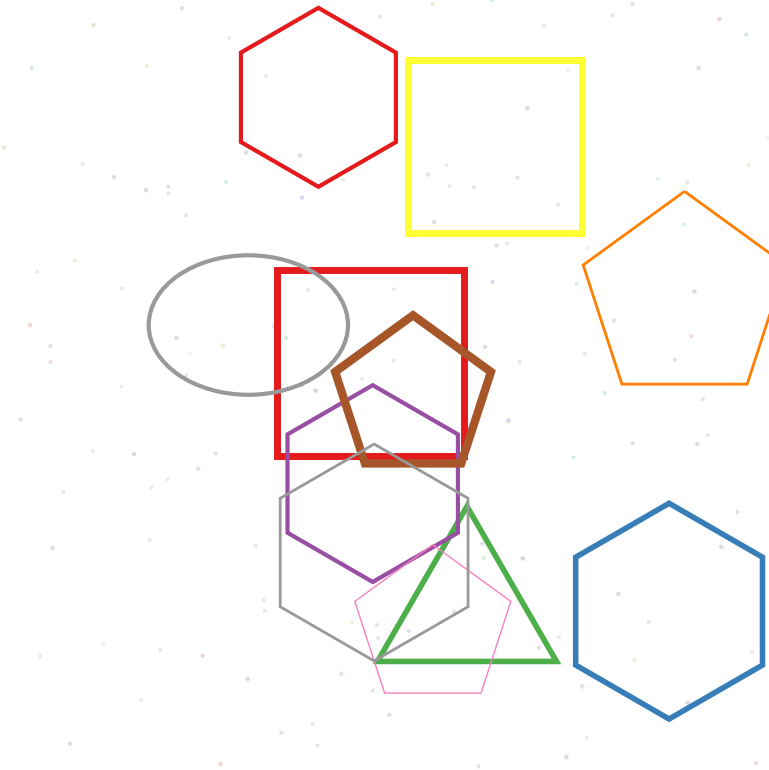[{"shape": "square", "thickness": 2.5, "radius": 0.6, "center": [0.481, 0.529]}, {"shape": "hexagon", "thickness": 1.5, "radius": 0.58, "center": [0.414, 0.874]}, {"shape": "hexagon", "thickness": 2, "radius": 0.7, "center": [0.869, 0.206]}, {"shape": "triangle", "thickness": 2, "radius": 0.67, "center": [0.606, 0.208]}, {"shape": "hexagon", "thickness": 1.5, "radius": 0.64, "center": [0.484, 0.372]}, {"shape": "pentagon", "thickness": 1, "radius": 0.69, "center": [0.889, 0.613]}, {"shape": "square", "thickness": 2.5, "radius": 0.56, "center": [0.643, 0.81]}, {"shape": "pentagon", "thickness": 3, "radius": 0.53, "center": [0.536, 0.484]}, {"shape": "pentagon", "thickness": 0.5, "radius": 0.53, "center": [0.562, 0.186]}, {"shape": "hexagon", "thickness": 1, "radius": 0.7, "center": [0.486, 0.282]}, {"shape": "oval", "thickness": 1.5, "radius": 0.65, "center": [0.323, 0.578]}]